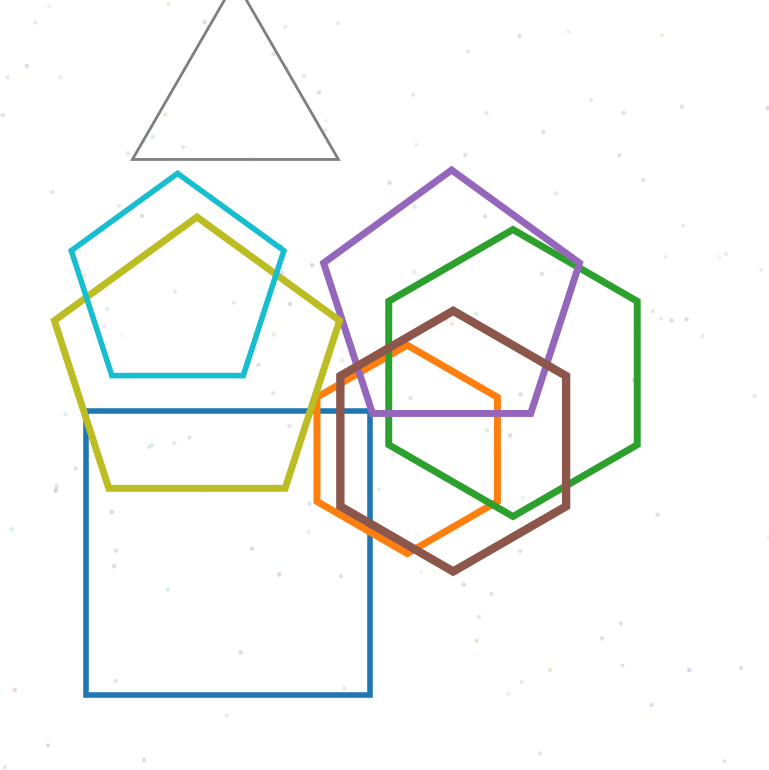[{"shape": "square", "thickness": 2, "radius": 0.92, "center": [0.296, 0.282]}, {"shape": "hexagon", "thickness": 2.5, "radius": 0.68, "center": [0.529, 0.416]}, {"shape": "hexagon", "thickness": 2.5, "radius": 0.93, "center": [0.666, 0.516]}, {"shape": "pentagon", "thickness": 2.5, "radius": 0.87, "center": [0.586, 0.604]}, {"shape": "hexagon", "thickness": 3, "radius": 0.85, "center": [0.589, 0.427]}, {"shape": "triangle", "thickness": 1, "radius": 0.77, "center": [0.306, 0.87]}, {"shape": "pentagon", "thickness": 2.5, "radius": 0.97, "center": [0.256, 0.523]}, {"shape": "pentagon", "thickness": 2, "radius": 0.73, "center": [0.231, 0.63]}]